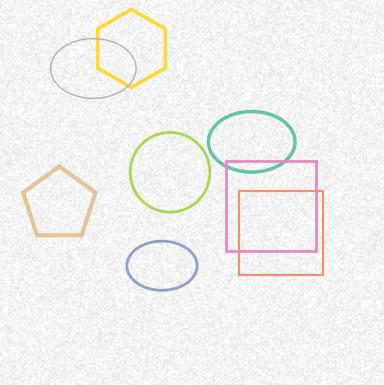[{"shape": "oval", "thickness": 2.5, "radius": 0.56, "center": [0.654, 0.632]}, {"shape": "square", "thickness": 1.5, "radius": 0.55, "center": [0.729, 0.396]}, {"shape": "oval", "thickness": 2, "radius": 0.46, "center": [0.421, 0.31]}, {"shape": "square", "thickness": 2, "radius": 0.58, "center": [0.705, 0.464]}, {"shape": "circle", "thickness": 2, "radius": 0.52, "center": [0.442, 0.552]}, {"shape": "hexagon", "thickness": 2.5, "radius": 0.51, "center": [0.341, 0.874]}, {"shape": "pentagon", "thickness": 3, "radius": 0.49, "center": [0.154, 0.469]}, {"shape": "oval", "thickness": 1, "radius": 0.55, "center": [0.242, 0.822]}]